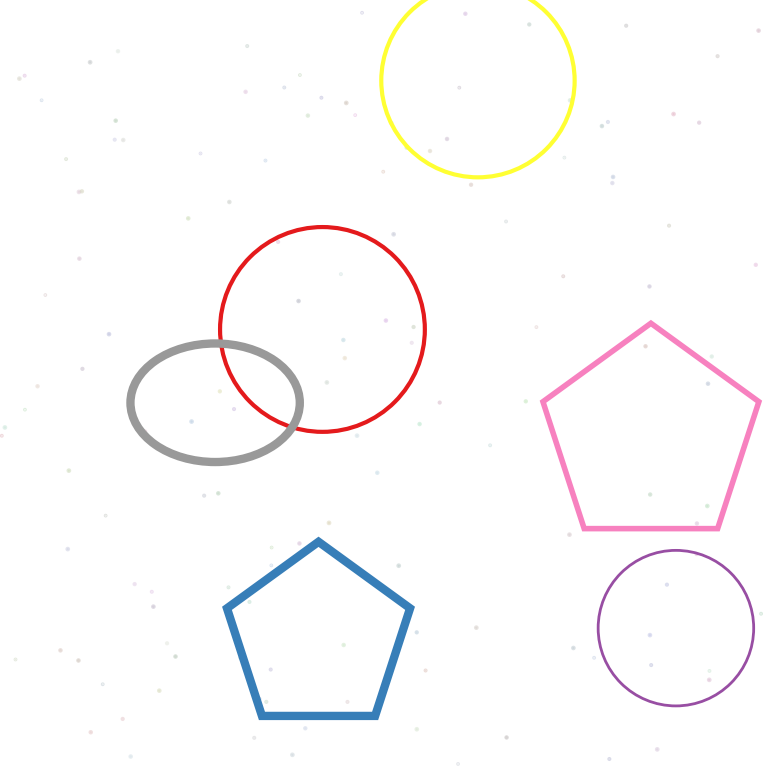[{"shape": "circle", "thickness": 1.5, "radius": 0.66, "center": [0.419, 0.572]}, {"shape": "pentagon", "thickness": 3, "radius": 0.63, "center": [0.414, 0.171]}, {"shape": "circle", "thickness": 1, "radius": 0.5, "center": [0.878, 0.184]}, {"shape": "circle", "thickness": 1.5, "radius": 0.63, "center": [0.621, 0.895]}, {"shape": "pentagon", "thickness": 2, "radius": 0.74, "center": [0.845, 0.433]}, {"shape": "oval", "thickness": 3, "radius": 0.55, "center": [0.279, 0.477]}]